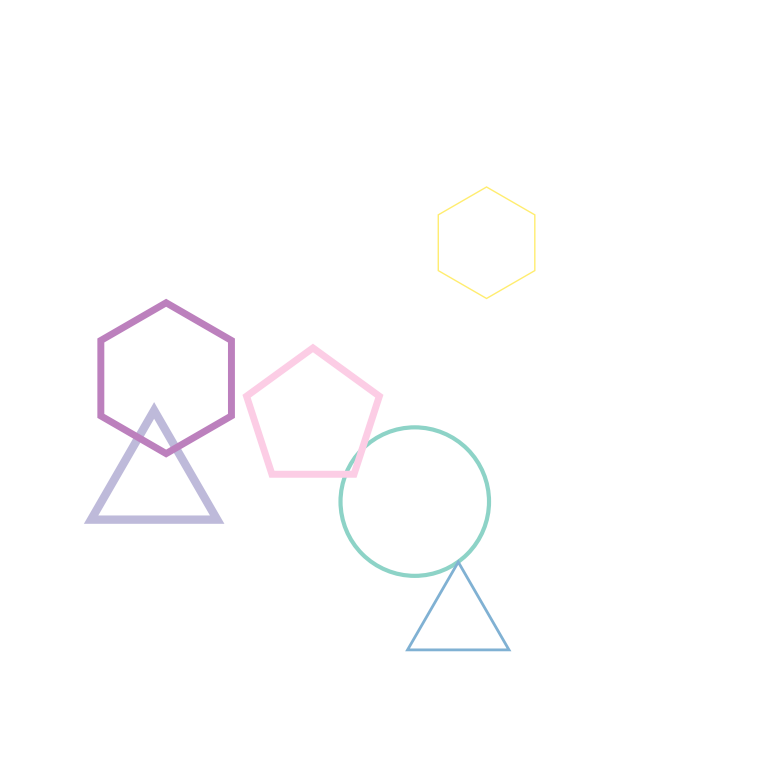[{"shape": "circle", "thickness": 1.5, "radius": 0.48, "center": [0.539, 0.349]}, {"shape": "triangle", "thickness": 3, "radius": 0.47, "center": [0.2, 0.372]}, {"shape": "triangle", "thickness": 1, "radius": 0.38, "center": [0.595, 0.194]}, {"shape": "pentagon", "thickness": 2.5, "radius": 0.45, "center": [0.406, 0.457]}, {"shape": "hexagon", "thickness": 2.5, "radius": 0.49, "center": [0.216, 0.509]}, {"shape": "hexagon", "thickness": 0.5, "radius": 0.36, "center": [0.632, 0.685]}]